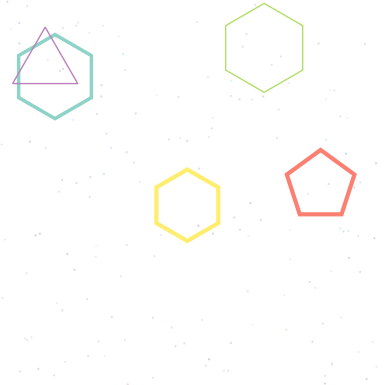[{"shape": "hexagon", "thickness": 2.5, "radius": 0.55, "center": [0.143, 0.801]}, {"shape": "pentagon", "thickness": 3, "radius": 0.46, "center": [0.833, 0.518]}, {"shape": "hexagon", "thickness": 1, "radius": 0.58, "center": [0.686, 0.876]}, {"shape": "triangle", "thickness": 1, "radius": 0.49, "center": [0.117, 0.832]}, {"shape": "hexagon", "thickness": 3, "radius": 0.46, "center": [0.487, 0.467]}]